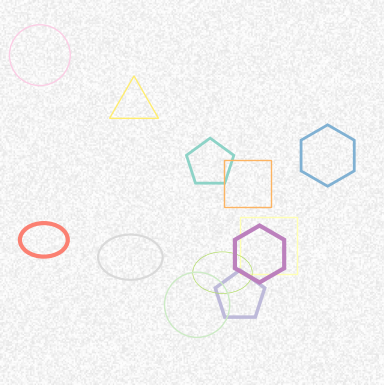[{"shape": "pentagon", "thickness": 2, "radius": 0.32, "center": [0.546, 0.577]}, {"shape": "square", "thickness": 1, "radius": 0.37, "center": [0.698, 0.362]}, {"shape": "pentagon", "thickness": 2.5, "radius": 0.34, "center": [0.623, 0.231]}, {"shape": "oval", "thickness": 3, "radius": 0.31, "center": [0.114, 0.377]}, {"shape": "hexagon", "thickness": 2, "radius": 0.4, "center": [0.851, 0.596]}, {"shape": "square", "thickness": 1, "radius": 0.31, "center": [0.643, 0.524]}, {"shape": "oval", "thickness": 0.5, "radius": 0.39, "center": [0.578, 0.292]}, {"shape": "circle", "thickness": 1, "radius": 0.39, "center": [0.104, 0.857]}, {"shape": "oval", "thickness": 1.5, "radius": 0.42, "center": [0.339, 0.332]}, {"shape": "hexagon", "thickness": 3, "radius": 0.37, "center": [0.674, 0.34]}, {"shape": "circle", "thickness": 1, "radius": 0.42, "center": [0.512, 0.208]}, {"shape": "triangle", "thickness": 1, "radius": 0.37, "center": [0.348, 0.729]}]